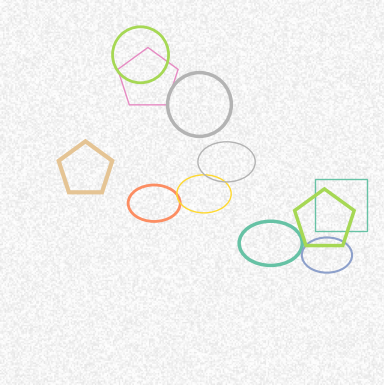[{"shape": "oval", "thickness": 2.5, "radius": 0.41, "center": [0.703, 0.368]}, {"shape": "square", "thickness": 1, "radius": 0.33, "center": [0.886, 0.468]}, {"shape": "oval", "thickness": 2, "radius": 0.34, "center": [0.4, 0.472]}, {"shape": "oval", "thickness": 1.5, "radius": 0.33, "center": [0.849, 0.337]}, {"shape": "pentagon", "thickness": 1, "radius": 0.41, "center": [0.384, 0.794]}, {"shape": "pentagon", "thickness": 2.5, "radius": 0.41, "center": [0.843, 0.428]}, {"shape": "circle", "thickness": 2, "radius": 0.36, "center": [0.365, 0.858]}, {"shape": "oval", "thickness": 1, "radius": 0.35, "center": [0.53, 0.496]}, {"shape": "pentagon", "thickness": 3, "radius": 0.37, "center": [0.222, 0.56]}, {"shape": "circle", "thickness": 2.5, "radius": 0.41, "center": [0.518, 0.729]}, {"shape": "oval", "thickness": 1, "radius": 0.37, "center": [0.588, 0.58]}]